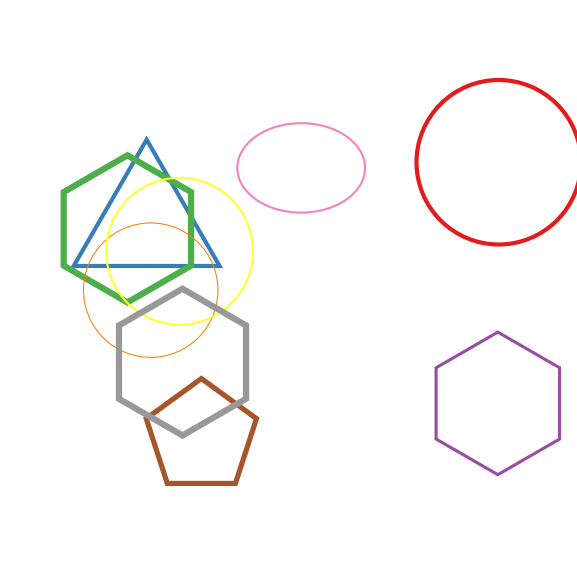[{"shape": "circle", "thickness": 2, "radius": 0.71, "center": [0.864, 0.718]}, {"shape": "triangle", "thickness": 2, "radius": 0.73, "center": [0.254, 0.611]}, {"shape": "hexagon", "thickness": 3, "radius": 0.64, "center": [0.221, 0.603]}, {"shape": "hexagon", "thickness": 1.5, "radius": 0.62, "center": [0.862, 0.301]}, {"shape": "circle", "thickness": 0.5, "radius": 0.58, "center": [0.261, 0.497]}, {"shape": "circle", "thickness": 1, "radius": 0.64, "center": [0.311, 0.564]}, {"shape": "pentagon", "thickness": 2.5, "radius": 0.5, "center": [0.349, 0.243]}, {"shape": "oval", "thickness": 1, "radius": 0.55, "center": [0.522, 0.708]}, {"shape": "hexagon", "thickness": 3, "radius": 0.64, "center": [0.316, 0.372]}]